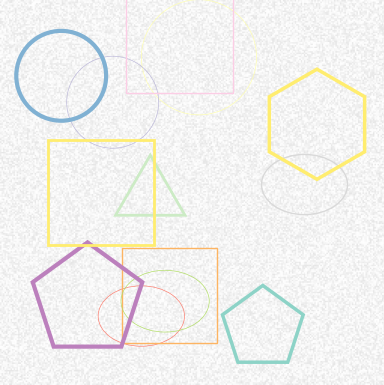[{"shape": "pentagon", "thickness": 2.5, "radius": 0.55, "center": [0.683, 0.148]}, {"shape": "circle", "thickness": 0.5, "radius": 0.75, "center": [0.517, 0.851]}, {"shape": "circle", "thickness": 0.5, "radius": 0.6, "center": [0.293, 0.734]}, {"shape": "oval", "thickness": 0.5, "radius": 0.56, "center": [0.367, 0.179]}, {"shape": "circle", "thickness": 3, "radius": 0.58, "center": [0.159, 0.803]}, {"shape": "square", "thickness": 1, "radius": 0.62, "center": [0.441, 0.233]}, {"shape": "oval", "thickness": 0.5, "radius": 0.57, "center": [0.429, 0.218]}, {"shape": "square", "thickness": 1, "radius": 0.7, "center": [0.466, 0.898]}, {"shape": "oval", "thickness": 1, "radius": 0.56, "center": [0.791, 0.521]}, {"shape": "pentagon", "thickness": 3, "radius": 0.75, "center": [0.227, 0.221]}, {"shape": "triangle", "thickness": 2, "radius": 0.52, "center": [0.39, 0.493]}, {"shape": "square", "thickness": 2, "radius": 0.69, "center": [0.263, 0.5]}, {"shape": "hexagon", "thickness": 2.5, "radius": 0.71, "center": [0.823, 0.677]}]